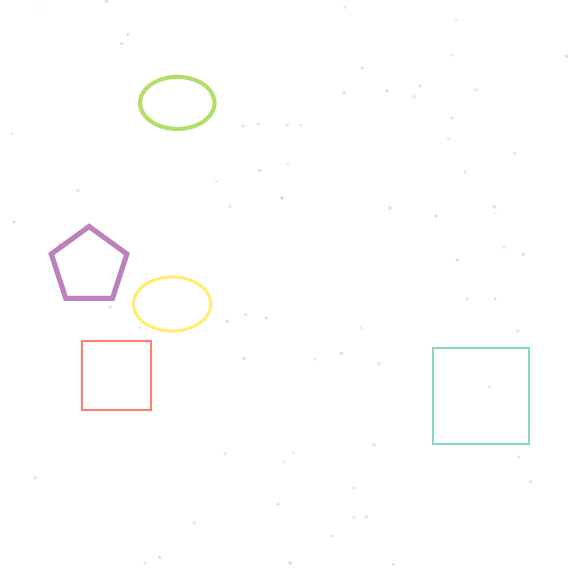[{"shape": "square", "thickness": 1, "radius": 0.42, "center": [0.833, 0.313]}, {"shape": "square", "thickness": 1, "radius": 0.3, "center": [0.202, 0.348]}, {"shape": "oval", "thickness": 2, "radius": 0.32, "center": [0.307, 0.821]}, {"shape": "pentagon", "thickness": 2.5, "radius": 0.34, "center": [0.154, 0.538]}, {"shape": "oval", "thickness": 1.5, "radius": 0.34, "center": [0.298, 0.473]}]